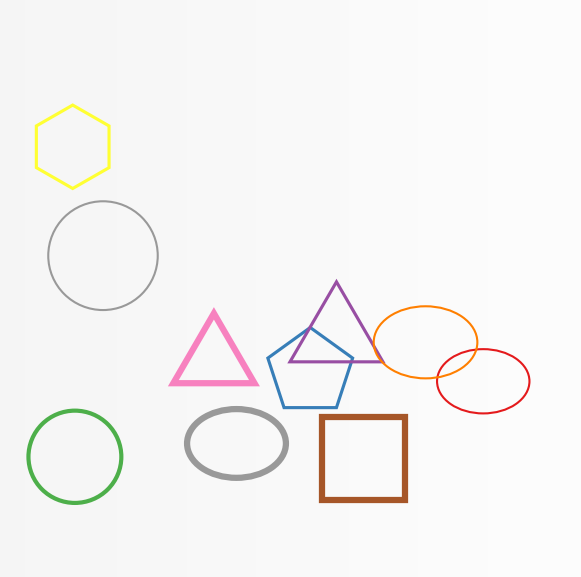[{"shape": "oval", "thickness": 1, "radius": 0.4, "center": [0.831, 0.339]}, {"shape": "pentagon", "thickness": 1.5, "radius": 0.38, "center": [0.534, 0.355]}, {"shape": "circle", "thickness": 2, "radius": 0.4, "center": [0.129, 0.208]}, {"shape": "triangle", "thickness": 1.5, "radius": 0.46, "center": [0.579, 0.419]}, {"shape": "oval", "thickness": 1, "radius": 0.45, "center": [0.732, 0.406]}, {"shape": "hexagon", "thickness": 1.5, "radius": 0.36, "center": [0.125, 0.745]}, {"shape": "square", "thickness": 3, "radius": 0.36, "center": [0.625, 0.205]}, {"shape": "triangle", "thickness": 3, "radius": 0.4, "center": [0.368, 0.376]}, {"shape": "oval", "thickness": 3, "radius": 0.43, "center": [0.407, 0.231]}, {"shape": "circle", "thickness": 1, "radius": 0.47, "center": [0.177, 0.556]}]